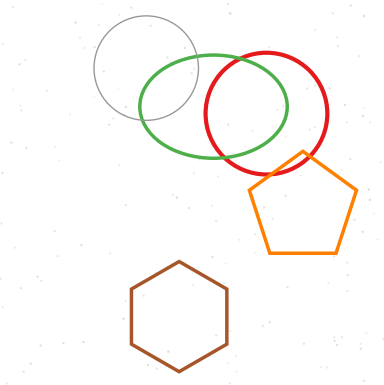[{"shape": "circle", "thickness": 3, "radius": 0.79, "center": [0.692, 0.705]}, {"shape": "oval", "thickness": 2.5, "radius": 0.96, "center": [0.555, 0.723]}, {"shape": "pentagon", "thickness": 2.5, "radius": 0.73, "center": [0.787, 0.461]}, {"shape": "hexagon", "thickness": 2.5, "radius": 0.72, "center": [0.465, 0.178]}, {"shape": "circle", "thickness": 1, "radius": 0.68, "center": [0.38, 0.823]}]